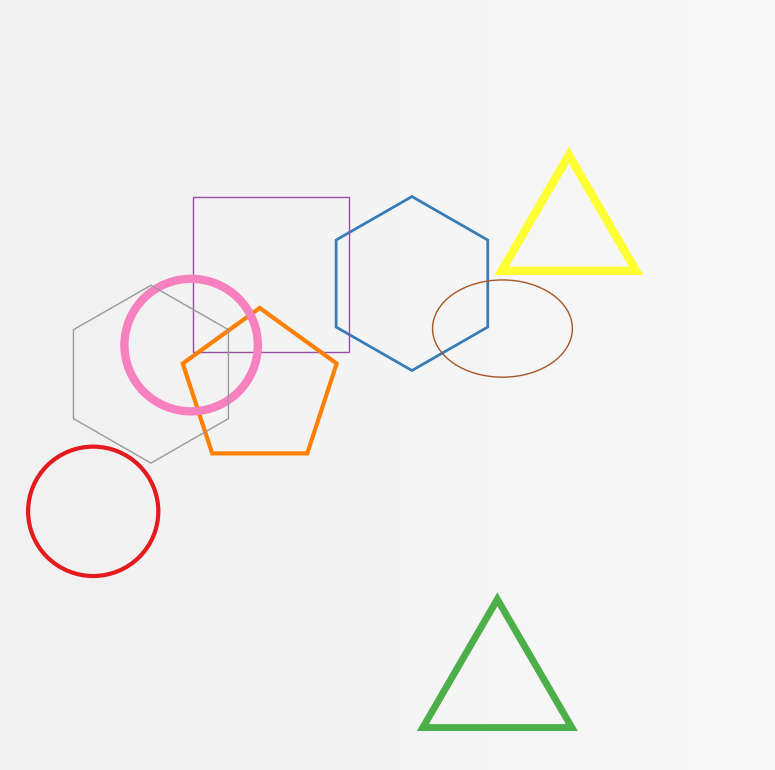[{"shape": "circle", "thickness": 1.5, "radius": 0.42, "center": [0.12, 0.336]}, {"shape": "hexagon", "thickness": 1, "radius": 0.56, "center": [0.532, 0.632]}, {"shape": "triangle", "thickness": 2.5, "radius": 0.56, "center": [0.642, 0.111]}, {"shape": "square", "thickness": 0.5, "radius": 0.5, "center": [0.35, 0.644]}, {"shape": "pentagon", "thickness": 1.5, "radius": 0.52, "center": [0.335, 0.496]}, {"shape": "triangle", "thickness": 3, "radius": 0.5, "center": [0.734, 0.698]}, {"shape": "oval", "thickness": 0.5, "radius": 0.45, "center": [0.648, 0.573]}, {"shape": "circle", "thickness": 3, "radius": 0.43, "center": [0.247, 0.552]}, {"shape": "hexagon", "thickness": 0.5, "radius": 0.58, "center": [0.195, 0.514]}]